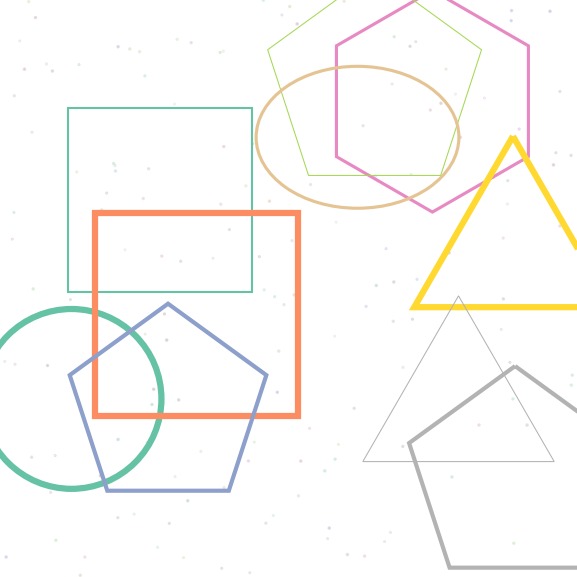[{"shape": "square", "thickness": 1, "radius": 0.79, "center": [0.277, 0.652]}, {"shape": "circle", "thickness": 3, "radius": 0.78, "center": [0.124, 0.308]}, {"shape": "square", "thickness": 3, "radius": 0.88, "center": [0.34, 0.454]}, {"shape": "pentagon", "thickness": 2, "radius": 0.9, "center": [0.291, 0.294]}, {"shape": "hexagon", "thickness": 1.5, "radius": 0.96, "center": [0.749, 0.824]}, {"shape": "pentagon", "thickness": 0.5, "radius": 0.97, "center": [0.649, 0.853]}, {"shape": "triangle", "thickness": 3, "radius": 0.99, "center": [0.888, 0.566]}, {"shape": "oval", "thickness": 1.5, "radius": 0.88, "center": [0.619, 0.761]}, {"shape": "triangle", "thickness": 0.5, "radius": 0.96, "center": [0.794, 0.296]}, {"shape": "pentagon", "thickness": 2, "radius": 0.96, "center": [0.892, 0.172]}]